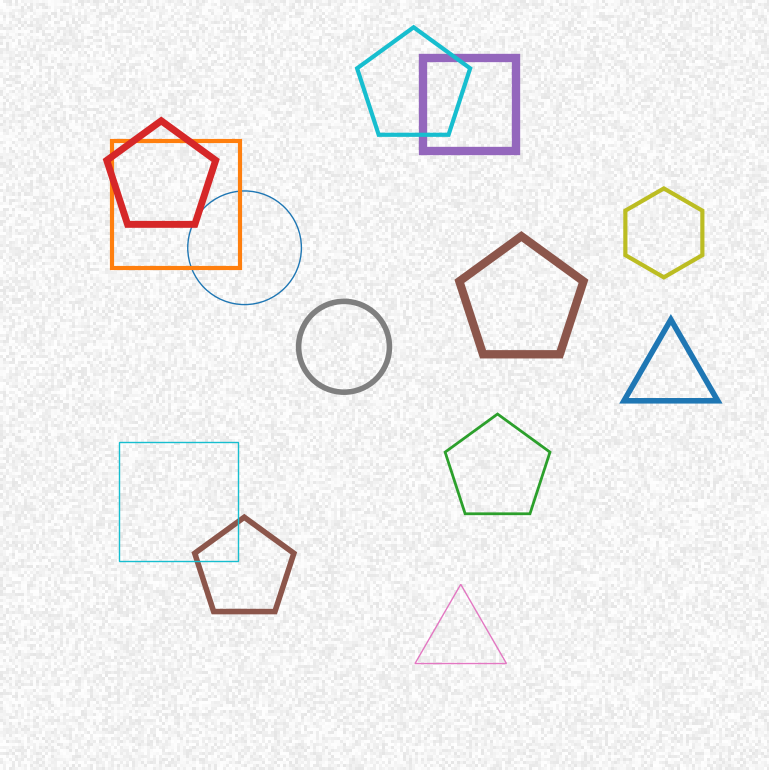[{"shape": "triangle", "thickness": 2, "radius": 0.35, "center": [0.871, 0.515]}, {"shape": "circle", "thickness": 0.5, "radius": 0.37, "center": [0.318, 0.678]}, {"shape": "square", "thickness": 1.5, "radius": 0.41, "center": [0.228, 0.734]}, {"shape": "pentagon", "thickness": 1, "radius": 0.36, "center": [0.646, 0.391]}, {"shape": "pentagon", "thickness": 2.5, "radius": 0.37, "center": [0.209, 0.769]}, {"shape": "square", "thickness": 3, "radius": 0.3, "center": [0.61, 0.864]}, {"shape": "pentagon", "thickness": 3, "radius": 0.42, "center": [0.677, 0.608]}, {"shape": "pentagon", "thickness": 2, "radius": 0.34, "center": [0.317, 0.261]}, {"shape": "triangle", "thickness": 0.5, "radius": 0.34, "center": [0.598, 0.173]}, {"shape": "circle", "thickness": 2, "radius": 0.29, "center": [0.447, 0.55]}, {"shape": "hexagon", "thickness": 1.5, "radius": 0.29, "center": [0.862, 0.698]}, {"shape": "pentagon", "thickness": 1.5, "radius": 0.39, "center": [0.537, 0.887]}, {"shape": "square", "thickness": 0.5, "radius": 0.39, "center": [0.232, 0.349]}]